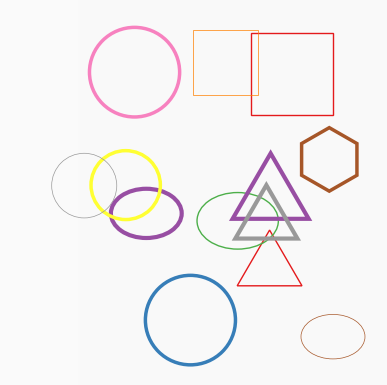[{"shape": "triangle", "thickness": 1, "radius": 0.48, "center": [0.696, 0.306]}, {"shape": "square", "thickness": 1, "radius": 0.53, "center": [0.753, 0.808]}, {"shape": "circle", "thickness": 2.5, "radius": 0.58, "center": [0.491, 0.169]}, {"shape": "oval", "thickness": 1, "radius": 0.52, "center": [0.613, 0.426]}, {"shape": "oval", "thickness": 3, "radius": 0.46, "center": [0.378, 0.446]}, {"shape": "triangle", "thickness": 3, "radius": 0.57, "center": [0.698, 0.488]}, {"shape": "square", "thickness": 0.5, "radius": 0.42, "center": [0.582, 0.839]}, {"shape": "circle", "thickness": 2.5, "radius": 0.45, "center": [0.324, 0.519]}, {"shape": "hexagon", "thickness": 2.5, "radius": 0.41, "center": [0.85, 0.586]}, {"shape": "oval", "thickness": 0.5, "radius": 0.41, "center": [0.859, 0.126]}, {"shape": "circle", "thickness": 2.5, "radius": 0.58, "center": [0.347, 0.813]}, {"shape": "circle", "thickness": 0.5, "radius": 0.42, "center": [0.217, 0.518]}, {"shape": "triangle", "thickness": 3, "radius": 0.46, "center": [0.687, 0.427]}]